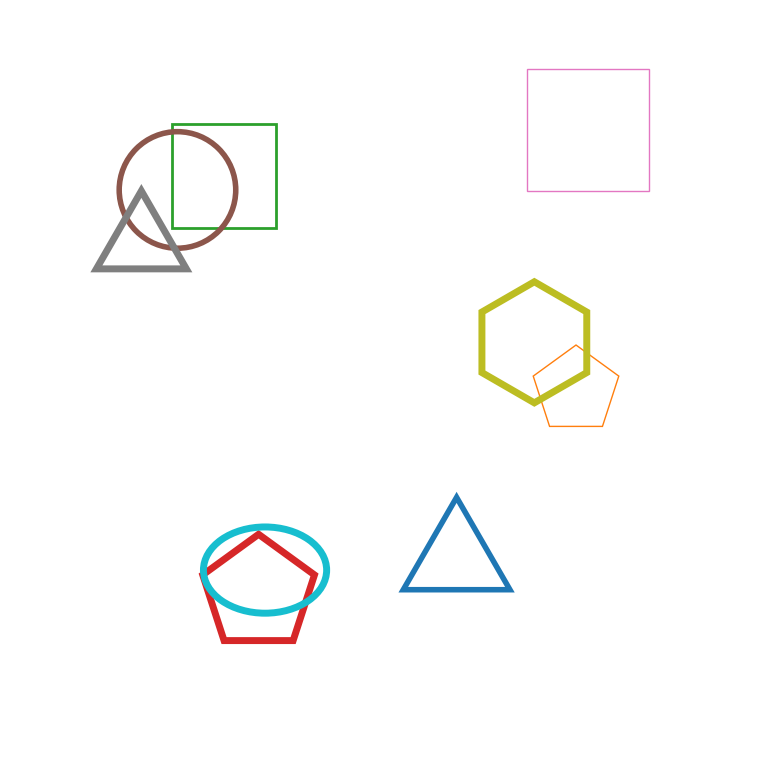[{"shape": "triangle", "thickness": 2, "radius": 0.4, "center": [0.593, 0.274]}, {"shape": "pentagon", "thickness": 0.5, "radius": 0.29, "center": [0.748, 0.493]}, {"shape": "square", "thickness": 1, "radius": 0.34, "center": [0.291, 0.771]}, {"shape": "pentagon", "thickness": 2.5, "radius": 0.38, "center": [0.336, 0.23]}, {"shape": "circle", "thickness": 2, "radius": 0.38, "center": [0.23, 0.753]}, {"shape": "square", "thickness": 0.5, "radius": 0.4, "center": [0.763, 0.831]}, {"shape": "triangle", "thickness": 2.5, "radius": 0.34, "center": [0.184, 0.685]}, {"shape": "hexagon", "thickness": 2.5, "radius": 0.39, "center": [0.694, 0.555]}, {"shape": "oval", "thickness": 2.5, "radius": 0.4, "center": [0.344, 0.26]}]